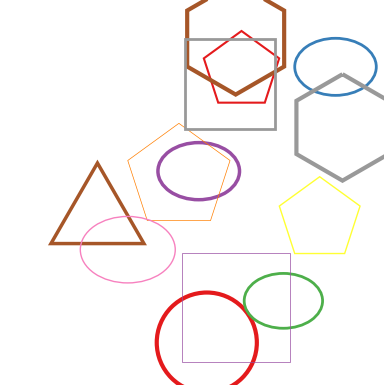[{"shape": "pentagon", "thickness": 1.5, "radius": 0.51, "center": [0.627, 0.817]}, {"shape": "circle", "thickness": 3, "radius": 0.65, "center": [0.537, 0.11]}, {"shape": "oval", "thickness": 2, "radius": 0.53, "center": [0.871, 0.826]}, {"shape": "oval", "thickness": 2, "radius": 0.51, "center": [0.736, 0.219]}, {"shape": "oval", "thickness": 2.5, "radius": 0.53, "center": [0.516, 0.555]}, {"shape": "square", "thickness": 0.5, "radius": 0.71, "center": [0.613, 0.202]}, {"shape": "pentagon", "thickness": 0.5, "radius": 0.7, "center": [0.465, 0.54]}, {"shape": "pentagon", "thickness": 1, "radius": 0.55, "center": [0.83, 0.431]}, {"shape": "triangle", "thickness": 2.5, "radius": 0.7, "center": [0.253, 0.437]}, {"shape": "hexagon", "thickness": 3, "radius": 0.73, "center": [0.612, 0.9]}, {"shape": "oval", "thickness": 1, "radius": 0.62, "center": [0.332, 0.351]}, {"shape": "square", "thickness": 2, "radius": 0.58, "center": [0.597, 0.783]}, {"shape": "hexagon", "thickness": 3, "radius": 0.69, "center": [0.89, 0.669]}]